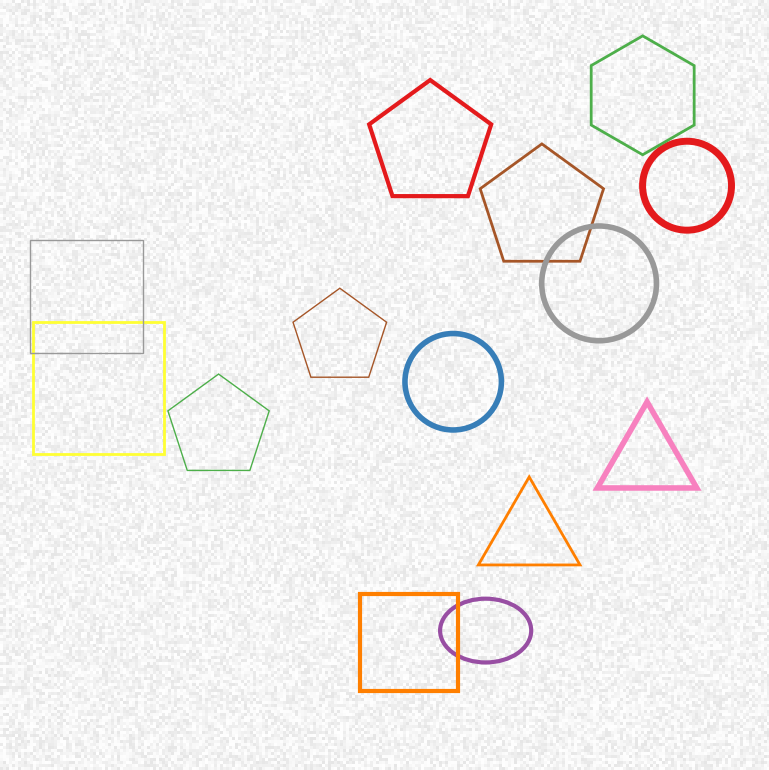[{"shape": "circle", "thickness": 2.5, "radius": 0.29, "center": [0.892, 0.759]}, {"shape": "pentagon", "thickness": 1.5, "radius": 0.42, "center": [0.559, 0.813]}, {"shape": "circle", "thickness": 2, "radius": 0.31, "center": [0.589, 0.504]}, {"shape": "hexagon", "thickness": 1, "radius": 0.39, "center": [0.835, 0.876]}, {"shape": "pentagon", "thickness": 0.5, "radius": 0.35, "center": [0.284, 0.445]}, {"shape": "oval", "thickness": 1.5, "radius": 0.3, "center": [0.631, 0.181]}, {"shape": "triangle", "thickness": 1, "radius": 0.38, "center": [0.687, 0.304]}, {"shape": "square", "thickness": 1.5, "radius": 0.32, "center": [0.531, 0.166]}, {"shape": "square", "thickness": 1, "radius": 0.43, "center": [0.128, 0.496]}, {"shape": "pentagon", "thickness": 0.5, "radius": 0.32, "center": [0.441, 0.562]}, {"shape": "pentagon", "thickness": 1, "radius": 0.42, "center": [0.704, 0.729]}, {"shape": "triangle", "thickness": 2, "radius": 0.37, "center": [0.84, 0.404]}, {"shape": "square", "thickness": 0.5, "radius": 0.36, "center": [0.112, 0.615]}, {"shape": "circle", "thickness": 2, "radius": 0.37, "center": [0.778, 0.632]}]